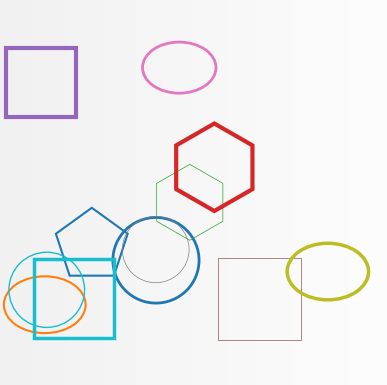[{"shape": "circle", "thickness": 2, "radius": 0.56, "center": [0.402, 0.324]}, {"shape": "pentagon", "thickness": 1.5, "radius": 0.49, "center": [0.237, 0.363]}, {"shape": "oval", "thickness": 1.5, "radius": 0.53, "center": [0.115, 0.209]}, {"shape": "hexagon", "thickness": 0.5, "radius": 0.49, "center": [0.49, 0.474]}, {"shape": "hexagon", "thickness": 3, "radius": 0.57, "center": [0.553, 0.566]}, {"shape": "square", "thickness": 3, "radius": 0.45, "center": [0.106, 0.786]}, {"shape": "square", "thickness": 0.5, "radius": 0.53, "center": [0.669, 0.223]}, {"shape": "oval", "thickness": 2, "radius": 0.47, "center": [0.463, 0.824]}, {"shape": "circle", "thickness": 0.5, "radius": 0.43, "center": [0.402, 0.352]}, {"shape": "oval", "thickness": 2.5, "radius": 0.52, "center": [0.846, 0.295]}, {"shape": "square", "thickness": 2.5, "radius": 0.52, "center": [0.191, 0.225]}, {"shape": "circle", "thickness": 1, "radius": 0.49, "center": [0.121, 0.247]}]